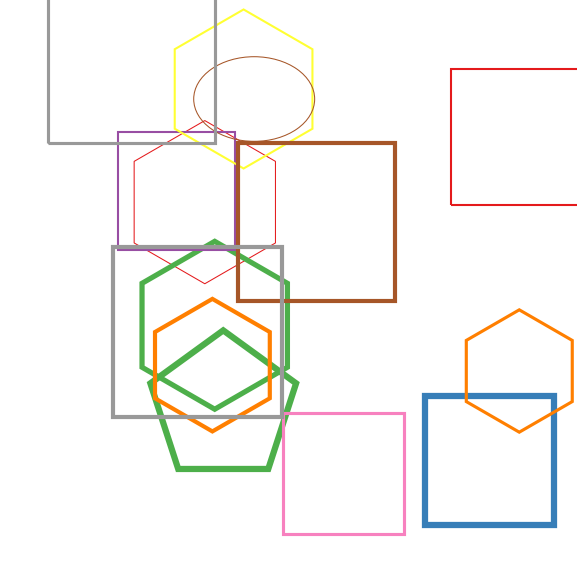[{"shape": "hexagon", "thickness": 0.5, "radius": 0.71, "center": [0.355, 0.649]}, {"shape": "square", "thickness": 1, "radius": 0.59, "center": [0.899, 0.762]}, {"shape": "square", "thickness": 3, "radius": 0.56, "center": [0.847, 0.201]}, {"shape": "hexagon", "thickness": 2.5, "radius": 0.73, "center": [0.372, 0.436]}, {"shape": "pentagon", "thickness": 3, "radius": 0.66, "center": [0.387, 0.294]}, {"shape": "square", "thickness": 1, "radius": 0.51, "center": [0.306, 0.668]}, {"shape": "hexagon", "thickness": 1.5, "radius": 0.53, "center": [0.899, 0.357]}, {"shape": "hexagon", "thickness": 2, "radius": 0.57, "center": [0.368, 0.367]}, {"shape": "hexagon", "thickness": 1, "radius": 0.69, "center": [0.422, 0.845]}, {"shape": "square", "thickness": 2, "radius": 0.68, "center": [0.548, 0.615]}, {"shape": "oval", "thickness": 0.5, "radius": 0.52, "center": [0.44, 0.828]}, {"shape": "square", "thickness": 1.5, "radius": 0.53, "center": [0.595, 0.179]}, {"shape": "square", "thickness": 1.5, "radius": 0.72, "center": [0.227, 0.897]}, {"shape": "square", "thickness": 2, "radius": 0.73, "center": [0.342, 0.425]}]